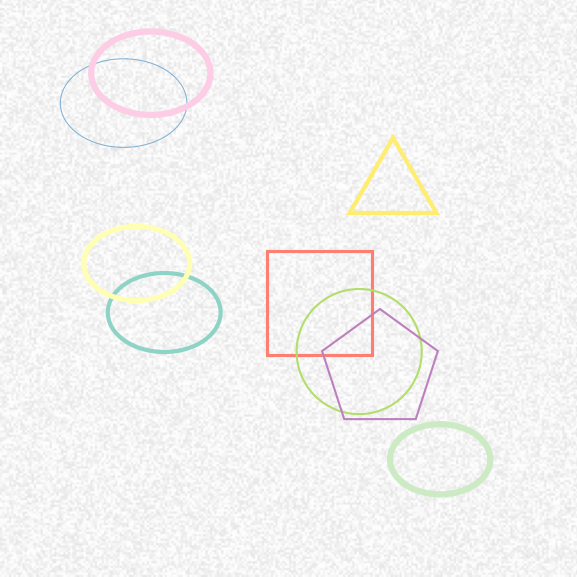[{"shape": "oval", "thickness": 2, "radius": 0.49, "center": [0.284, 0.458]}, {"shape": "oval", "thickness": 2.5, "radius": 0.46, "center": [0.237, 0.543]}, {"shape": "square", "thickness": 1.5, "radius": 0.45, "center": [0.553, 0.474]}, {"shape": "oval", "thickness": 0.5, "radius": 0.55, "center": [0.214, 0.821]}, {"shape": "circle", "thickness": 1, "radius": 0.54, "center": [0.622, 0.39]}, {"shape": "oval", "thickness": 3, "radius": 0.52, "center": [0.261, 0.872]}, {"shape": "pentagon", "thickness": 1, "radius": 0.53, "center": [0.658, 0.359]}, {"shape": "oval", "thickness": 3, "radius": 0.43, "center": [0.762, 0.204]}, {"shape": "triangle", "thickness": 2, "radius": 0.43, "center": [0.681, 0.674]}]